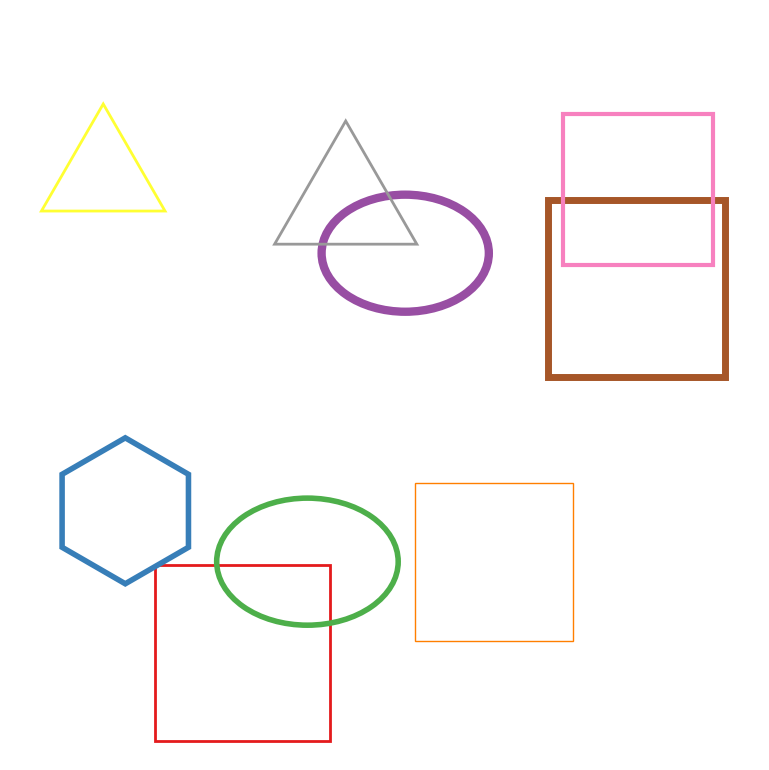[{"shape": "square", "thickness": 1, "radius": 0.57, "center": [0.315, 0.152]}, {"shape": "hexagon", "thickness": 2, "radius": 0.47, "center": [0.163, 0.337]}, {"shape": "oval", "thickness": 2, "radius": 0.59, "center": [0.399, 0.271]}, {"shape": "oval", "thickness": 3, "radius": 0.54, "center": [0.526, 0.671]}, {"shape": "square", "thickness": 0.5, "radius": 0.51, "center": [0.642, 0.27]}, {"shape": "triangle", "thickness": 1, "radius": 0.46, "center": [0.134, 0.772]}, {"shape": "square", "thickness": 2.5, "radius": 0.58, "center": [0.827, 0.625]}, {"shape": "square", "thickness": 1.5, "radius": 0.49, "center": [0.828, 0.754]}, {"shape": "triangle", "thickness": 1, "radius": 0.53, "center": [0.449, 0.736]}]